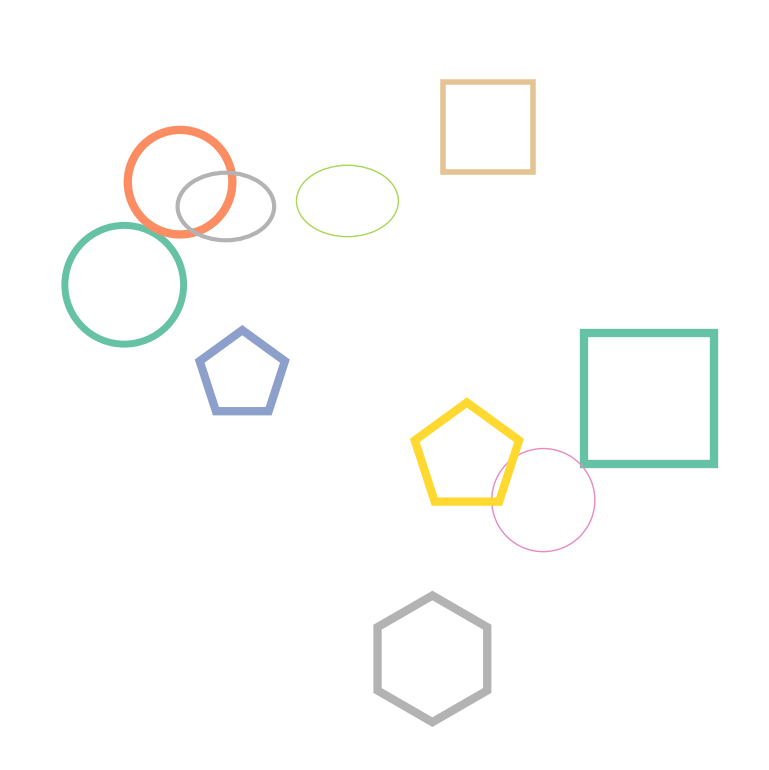[{"shape": "circle", "thickness": 2.5, "radius": 0.39, "center": [0.161, 0.63]}, {"shape": "square", "thickness": 3, "radius": 0.42, "center": [0.843, 0.482]}, {"shape": "circle", "thickness": 3, "radius": 0.34, "center": [0.234, 0.763]}, {"shape": "pentagon", "thickness": 3, "radius": 0.29, "center": [0.315, 0.513]}, {"shape": "circle", "thickness": 0.5, "radius": 0.33, "center": [0.706, 0.351]}, {"shape": "oval", "thickness": 0.5, "radius": 0.33, "center": [0.451, 0.739]}, {"shape": "pentagon", "thickness": 3, "radius": 0.36, "center": [0.606, 0.406]}, {"shape": "square", "thickness": 2, "radius": 0.29, "center": [0.634, 0.835]}, {"shape": "oval", "thickness": 1.5, "radius": 0.31, "center": [0.293, 0.732]}, {"shape": "hexagon", "thickness": 3, "radius": 0.41, "center": [0.562, 0.144]}]